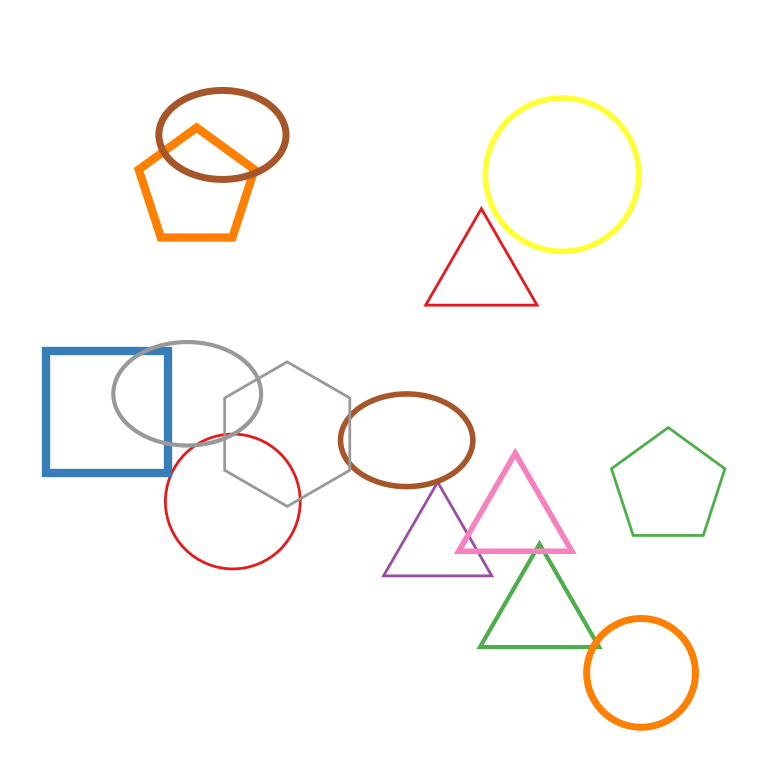[{"shape": "circle", "thickness": 1, "radius": 0.44, "center": [0.302, 0.349]}, {"shape": "triangle", "thickness": 1, "radius": 0.42, "center": [0.625, 0.645]}, {"shape": "square", "thickness": 3, "radius": 0.39, "center": [0.139, 0.465]}, {"shape": "pentagon", "thickness": 1, "radius": 0.39, "center": [0.868, 0.367]}, {"shape": "triangle", "thickness": 1.5, "radius": 0.45, "center": [0.701, 0.204]}, {"shape": "triangle", "thickness": 1, "radius": 0.41, "center": [0.568, 0.293]}, {"shape": "circle", "thickness": 2.5, "radius": 0.35, "center": [0.833, 0.126]}, {"shape": "pentagon", "thickness": 3, "radius": 0.39, "center": [0.255, 0.755]}, {"shape": "circle", "thickness": 2, "radius": 0.5, "center": [0.73, 0.773]}, {"shape": "oval", "thickness": 2, "radius": 0.43, "center": [0.528, 0.428]}, {"shape": "oval", "thickness": 2.5, "radius": 0.41, "center": [0.289, 0.825]}, {"shape": "triangle", "thickness": 2, "radius": 0.42, "center": [0.669, 0.327]}, {"shape": "oval", "thickness": 1.5, "radius": 0.48, "center": [0.243, 0.489]}, {"shape": "hexagon", "thickness": 1, "radius": 0.47, "center": [0.373, 0.436]}]